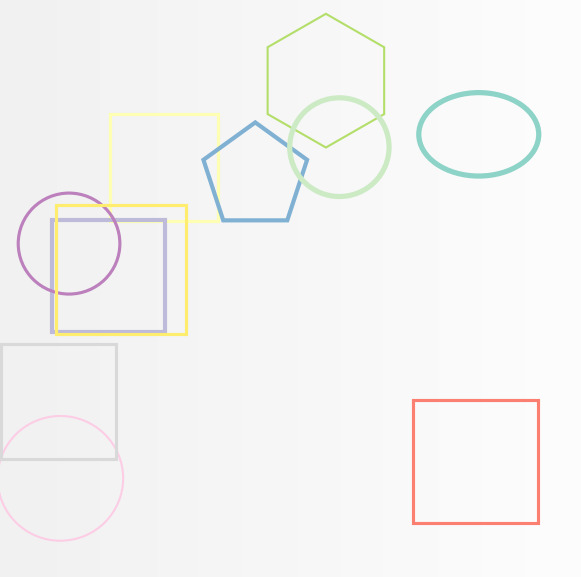[{"shape": "oval", "thickness": 2.5, "radius": 0.52, "center": [0.824, 0.767]}, {"shape": "square", "thickness": 1.5, "radius": 0.46, "center": [0.282, 0.71]}, {"shape": "square", "thickness": 2, "radius": 0.49, "center": [0.187, 0.521]}, {"shape": "square", "thickness": 1.5, "radius": 0.54, "center": [0.818, 0.2]}, {"shape": "pentagon", "thickness": 2, "radius": 0.47, "center": [0.439, 0.693]}, {"shape": "hexagon", "thickness": 1, "radius": 0.58, "center": [0.561, 0.859]}, {"shape": "circle", "thickness": 1, "radius": 0.54, "center": [0.104, 0.171]}, {"shape": "square", "thickness": 1.5, "radius": 0.5, "center": [0.101, 0.304]}, {"shape": "circle", "thickness": 1.5, "radius": 0.44, "center": [0.119, 0.577]}, {"shape": "circle", "thickness": 2.5, "radius": 0.43, "center": [0.584, 0.744]}, {"shape": "square", "thickness": 1.5, "radius": 0.56, "center": [0.208, 0.533]}]